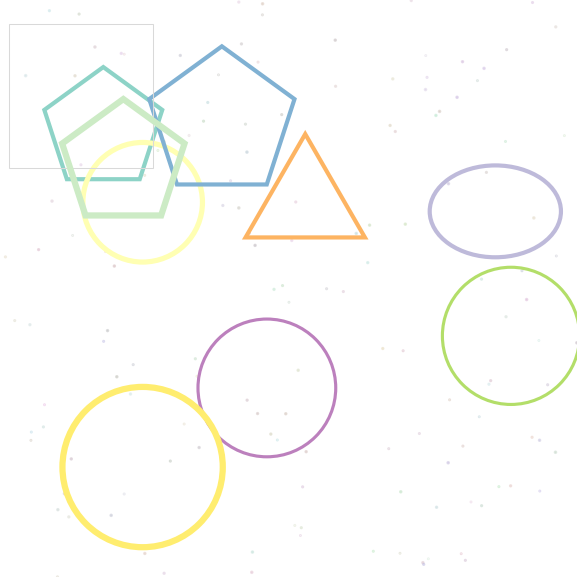[{"shape": "pentagon", "thickness": 2, "radius": 0.54, "center": [0.179, 0.776]}, {"shape": "circle", "thickness": 2.5, "radius": 0.52, "center": [0.247, 0.649]}, {"shape": "oval", "thickness": 2, "radius": 0.57, "center": [0.858, 0.633]}, {"shape": "pentagon", "thickness": 2, "radius": 0.66, "center": [0.384, 0.787]}, {"shape": "triangle", "thickness": 2, "radius": 0.6, "center": [0.529, 0.648]}, {"shape": "circle", "thickness": 1.5, "radius": 0.59, "center": [0.885, 0.418]}, {"shape": "square", "thickness": 0.5, "radius": 0.62, "center": [0.14, 0.833]}, {"shape": "circle", "thickness": 1.5, "radius": 0.6, "center": [0.462, 0.327]}, {"shape": "pentagon", "thickness": 3, "radius": 0.56, "center": [0.214, 0.716]}, {"shape": "circle", "thickness": 3, "radius": 0.69, "center": [0.247, 0.19]}]